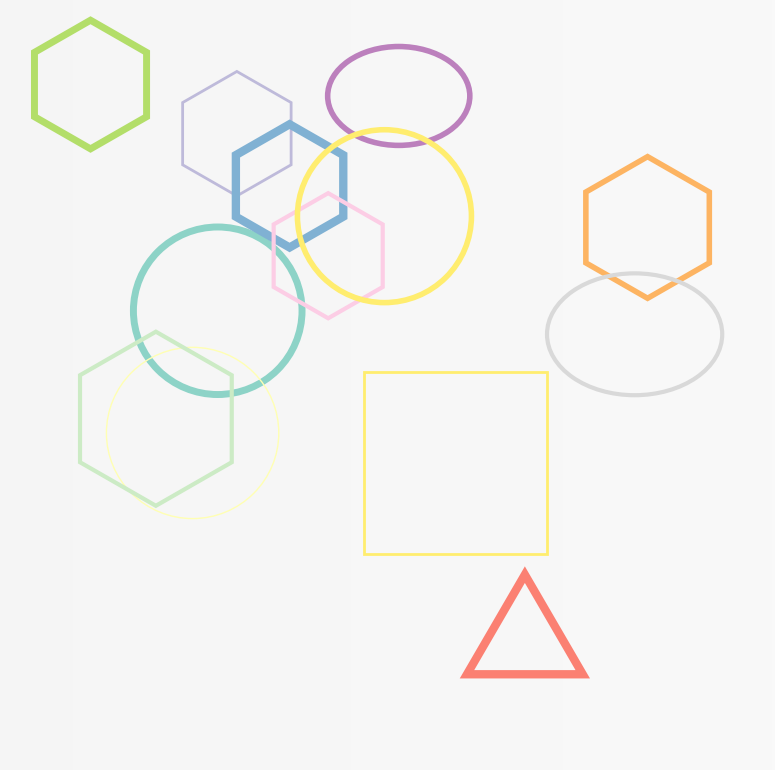[{"shape": "circle", "thickness": 2.5, "radius": 0.54, "center": [0.281, 0.596]}, {"shape": "circle", "thickness": 0.5, "radius": 0.56, "center": [0.249, 0.438]}, {"shape": "hexagon", "thickness": 1, "radius": 0.4, "center": [0.306, 0.826]}, {"shape": "triangle", "thickness": 3, "radius": 0.43, "center": [0.677, 0.167]}, {"shape": "hexagon", "thickness": 3, "radius": 0.4, "center": [0.374, 0.759]}, {"shape": "hexagon", "thickness": 2, "radius": 0.46, "center": [0.836, 0.705]}, {"shape": "hexagon", "thickness": 2.5, "radius": 0.42, "center": [0.117, 0.89]}, {"shape": "hexagon", "thickness": 1.5, "radius": 0.41, "center": [0.423, 0.668]}, {"shape": "oval", "thickness": 1.5, "radius": 0.57, "center": [0.819, 0.566]}, {"shape": "oval", "thickness": 2, "radius": 0.46, "center": [0.515, 0.875]}, {"shape": "hexagon", "thickness": 1.5, "radius": 0.57, "center": [0.201, 0.456]}, {"shape": "square", "thickness": 1, "radius": 0.59, "center": [0.588, 0.398]}, {"shape": "circle", "thickness": 2, "radius": 0.56, "center": [0.496, 0.719]}]